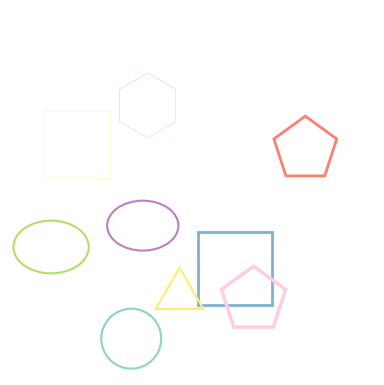[{"shape": "circle", "thickness": 1.5, "radius": 0.39, "center": [0.341, 0.12]}, {"shape": "square", "thickness": 0.5, "radius": 0.44, "center": [0.199, 0.624]}, {"shape": "pentagon", "thickness": 2, "radius": 0.43, "center": [0.793, 0.613]}, {"shape": "square", "thickness": 2, "radius": 0.48, "center": [0.61, 0.303]}, {"shape": "oval", "thickness": 1.5, "radius": 0.49, "center": [0.133, 0.358]}, {"shape": "pentagon", "thickness": 2.5, "radius": 0.44, "center": [0.659, 0.221]}, {"shape": "oval", "thickness": 1.5, "radius": 0.46, "center": [0.371, 0.414]}, {"shape": "hexagon", "thickness": 0.5, "radius": 0.42, "center": [0.384, 0.726]}, {"shape": "triangle", "thickness": 1.5, "radius": 0.36, "center": [0.466, 0.233]}]